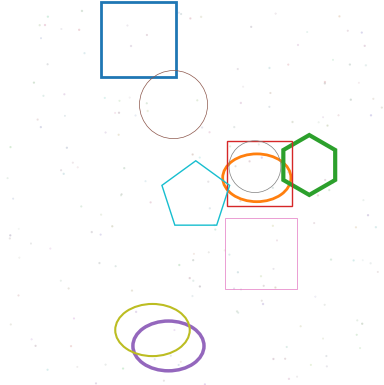[{"shape": "square", "thickness": 2, "radius": 0.49, "center": [0.361, 0.897]}, {"shape": "oval", "thickness": 2, "radius": 0.44, "center": [0.667, 0.538]}, {"shape": "hexagon", "thickness": 3, "radius": 0.39, "center": [0.803, 0.571]}, {"shape": "square", "thickness": 1, "radius": 0.42, "center": [0.674, 0.549]}, {"shape": "oval", "thickness": 2.5, "radius": 0.46, "center": [0.438, 0.101]}, {"shape": "circle", "thickness": 0.5, "radius": 0.44, "center": [0.451, 0.728]}, {"shape": "square", "thickness": 0.5, "radius": 0.46, "center": [0.678, 0.342]}, {"shape": "circle", "thickness": 0.5, "radius": 0.34, "center": [0.662, 0.567]}, {"shape": "oval", "thickness": 1.5, "radius": 0.48, "center": [0.396, 0.143]}, {"shape": "pentagon", "thickness": 1, "radius": 0.46, "center": [0.509, 0.49]}]